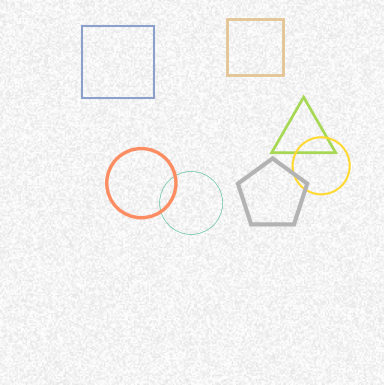[{"shape": "circle", "thickness": 0.5, "radius": 0.41, "center": [0.496, 0.473]}, {"shape": "circle", "thickness": 2.5, "radius": 0.45, "center": [0.367, 0.524]}, {"shape": "square", "thickness": 1.5, "radius": 0.47, "center": [0.306, 0.84]}, {"shape": "triangle", "thickness": 2, "radius": 0.48, "center": [0.789, 0.651]}, {"shape": "circle", "thickness": 1.5, "radius": 0.37, "center": [0.834, 0.569]}, {"shape": "square", "thickness": 2, "radius": 0.36, "center": [0.662, 0.878]}, {"shape": "pentagon", "thickness": 3, "radius": 0.47, "center": [0.708, 0.494]}]